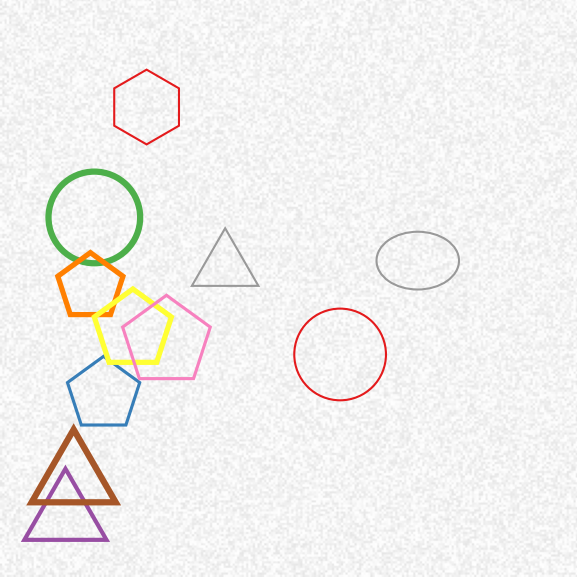[{"shape": "hexagon", "thickness": 1, "radius": 0.32, "center": [0.254, 0.814]}, {"shape": "circle", "thickness": 1, "radius": 0.4, "center": [0.589, 0.385]}, {"shape": "pentagon", "thickness": 1.5, "radius": 0.33, "center": [0.179, 0.316]}, {"shape": "circle", "thickness": 3, "radius": 0.4, "center": [0.163, 0.623]}, {"shape": "triangle", "thickness": 2, "radius": 0.41, "center": [0.113, 0.105]}, {"shape": "pentagon", "thickness": 2.5, "radius": 0.3, "center": [0.157, 0.502]}, {"shape": "pentagon", "thickness": 2.5, "radius": 0.35, "center": [0.23, 0.429]}, {"shape": "triangle", "thickness": 3, "radius": 0.42, "center": [0.128, 0.171]}, {"shape": "pentagon", "thickness": 1.5, "radius": 0.4, "center": [0.288, 0.408]}, {"shape": "triangle", "thickness": 1, "radius": 0.33, "center": [0.39, 0.537]}, {"shape": "oval", "thickness": 1, "radius": 0.36, "center": [0.723, 0.548]}]